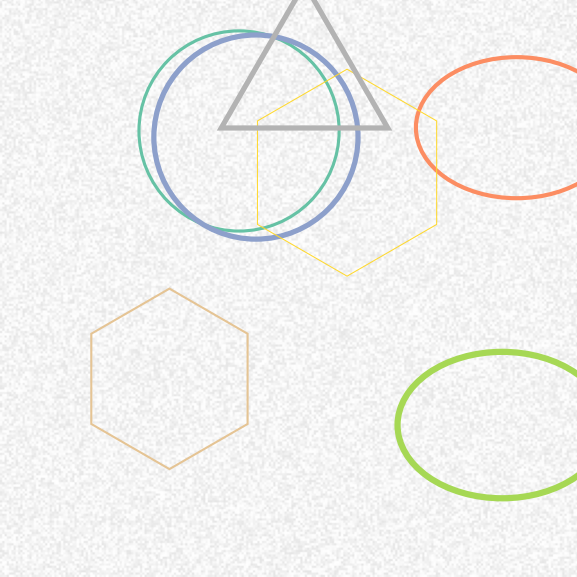[{"shape": "circle", "thickness": 1.5, "radius": 0.87, "center": [0.414, 0.772]}, {"shape": "oval", "thickness": 2, "radius": 0.87, "center": [0.895, 0.778]}, {"shape": "circle", "thickness": 2.5, "radius": 0.88, "center": [0.443, 0.762]}, {"shape": "oval", "thickness": 3, "radius": 0.91, "center": [0.87, 0.263]}, {"shape": "hexagon", "thickness": 0.5, "radius": 0.9, "center": [0.601, 0.7]}, {"shape": "hexagon", "thickness": 1, "radius": 0.78, "center": [0.293, 0.343]}, {"shape": "triangle", "thickness": 2.5, "radius": 0.83, "center": [0.527, 0.861]}]